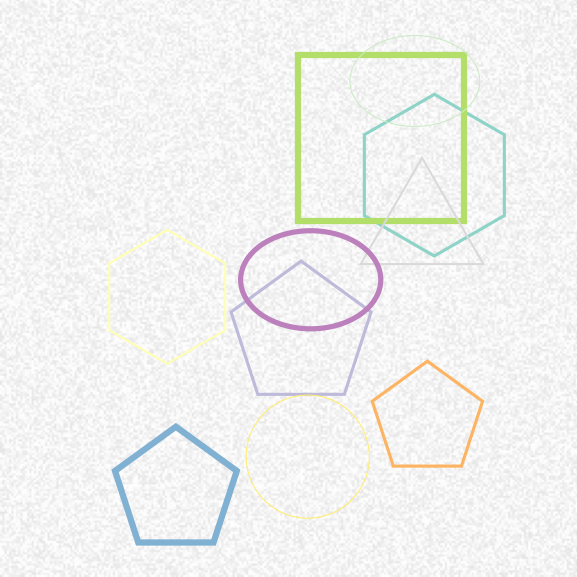[{"shape": "hexagon", "thickness": 1.5, "radius": 0.7, "center": [0.752, 0.696]}, {"shape": "hexagon", "thickness": 1, "radius": 0.58, "center": [0.29, 0.485]}, {"shape": "pentagon", "thickness": 1.5, "radius": 0.64, "center": [0.521, 0.419]}, {"shape": "pentagon", "thickness": 3, "radius": 0.55, "center": [0.305, 0.149]}, {"shape": "pentagon", "thickness": 1.5, "radius": 0.5, "center": [0.74, 0.273]}, {"shape": "square", "thickness": 3, "radius": 0.72, "center": [0.66, 0.76]}, {"shape": "triangle", "thickness": 1, "radius": 0.61, "center": [0.731, 0.603]}, {"shape": "oval", "thickness": 2.5, "radius": 0.61, "center": [0.538, 0.515]}, {"shape": "oval", "thickness": 0.5, "radius": 0.56, "center": [0.718, 0.859]}, {"shape": "circle", "thickness": 0.5, "radius": 0.53, "center": [0.533, 0.208]}]